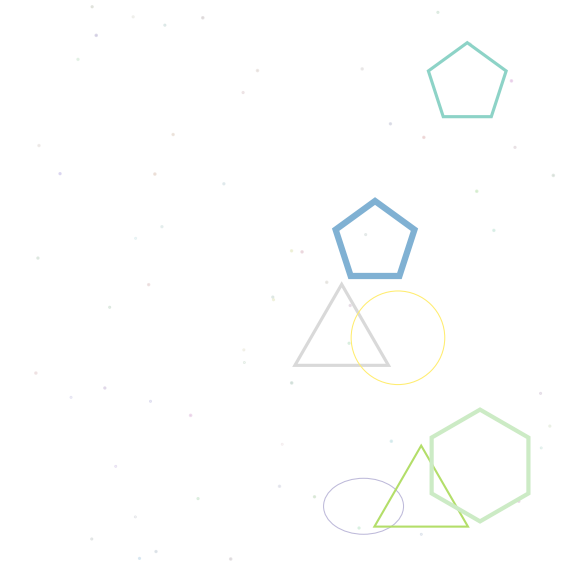[{"shape": "pentagon", "thickness": 1.5, "radius": 0.35, "center": [0.809, 0.854]}, {"shape": "oval", "thickness": 0.5, "radius": 0.35, "center": [0.63, 0.122]}, {"shape": "pentagon", "thickness": 3, "radius": 0.36, "center": [0.649, 0.579]}, {"shape": "triangle", "thickness": 1, "radius": 0.47, "center": [0.729, 0.134]}, {"shape": "triangle", "thickness": 1.5, "radius": 0.47, "center": [0.592, 0.413]}, {"shape": "hexagon", "thickness": 2, "radius": 0.48, "center": [0.831, 0.193]}, {"shape": "circle", "thickness": 0.5, "radius": 0.41, "center": [0.689, 0.414]}]